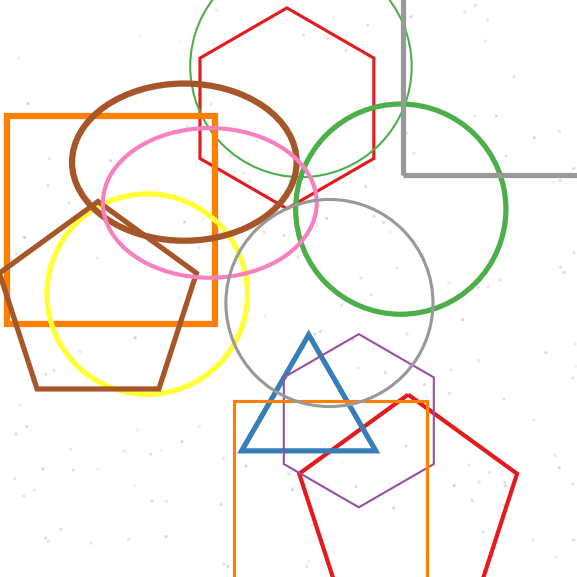[{"shape": "pentagon", "thickness": 2, "radius": 0.99, "center": [0.707, 0.118]}, {"shape": "hexagon", "thickness": 1.5, "radius": 0.87, "center": [0.497, 0.812]}, {"shape": "triangle", "thickness": 2.5, "radius": 0.67, "center": [0.535, 0.285]}, {"shape": "circle", "thickness": 1, "radius": 0.96, "center": [0.521, 0.884]}, {"shape": "circle", "thickness": 2.5, "radius": 0.91, "center": [0.694, 0.637]}, {"shape": "hexagon", "thickness": 1, "radius": 0.75, "center": [0.621, 0.271]}, {"shape": "square", "thickness": 1.5, "radius": 0.84, "center": [0.573, 0.137]}, {"shape": "square", "thickness": 3, "radius": 0.9, "center": [0.192, 0.618]}, {"shape": "circle", "thickness": 2.5, "radius": 0.87, "center": [0.255, 0.49]}, {"shape": "pentagon", "thickness": 2.5, "radius": 0.9, "center": [0.17, 0.471]}, {"shape": "oval", "thickness": 3, "radius": 0.97, "center": [0.319, 0.718]}, {"shape": "oval", "thickness": 2, "radius": 0.93, "center": [0.363, 0.648]}, {"shape": "square", "thickness": 2.5, "radius": 0.89, "center": [0.876, 0.875]}, {"shape": "circle", "thickness": 1.5, "radius": 0.9, "center": [0.57, 0.474]}]